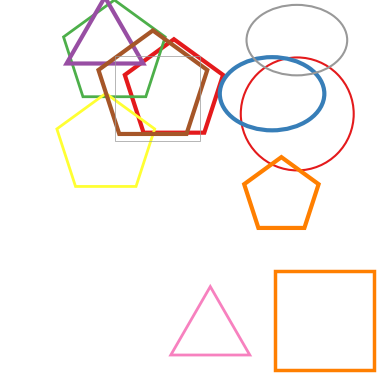[{"shape": "circle", "thickness": 1.5, "radius": 0.73, "center": [0.772, 0.704]}, {"shape": "pentagon", "thickness": 3, "radius": 0.67, "center": [0.452, 0.764]}, {"shape": "oval", "thickness": 3, "radius": 0.68, "center": [0.707, 0.756]}, {"shape": "pentagon", "thickness": 2, "radius": 0.69, "center": [0.297, 0.861]}, {"shape": "triangle", "thickness": 3, "radius": 0.57, "center": [0.272, 0.892]}, {"shape": "square", "thickness": 2.5, "radius": 0.64, "center": [0.843, 0.167]}, {"shape": "pentagon", "thickness": 3, "radius": 0.51, "center": [0.731, 0.49]}, {"shape": "pentagon", "thickness": 2, "radius": 0.67, "center": [0.275, 0.624]}, {"shape": "pentagon", "thickness": 3, "radius": 0.74, "center": [0.397, 0.772]}, {"shape": "triangle", "thickness": 2, "radius": 0.59, "center": [0.546, 0.137]}, {"shape": "square", "thickness": 0.5, "radius": 0.55, "center": [0.408, 0.744]}, {"shape": "oval", "thickness": 1.5, "radius": 0.65, "center": [0.771, 0.896]}]